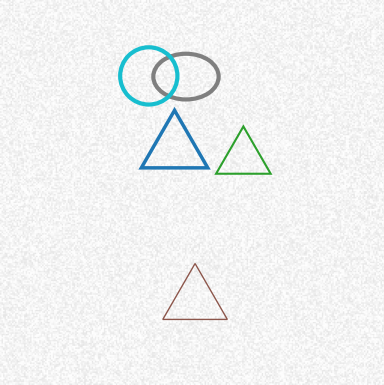[{"shape": "triangle", "thickness": 2.5, "radius": 0.5, "center": [0.453, 0.614]}, {"shape": "triangle", "thickness": 1.5, "radius": 0.41, "center": [0.632, 0.59]}, {"shape": "triangle", "thickness": 1, "radius": 0.48, "center": [0.507, 0.219]}, {"shape": "oval", "thickness": 3, "radius": 0.42, "center": [0.483, 0.801]}, {"shape": "circle", "thickness": 3, "radius": 0.37, "center": [0.386, 0.803]}]